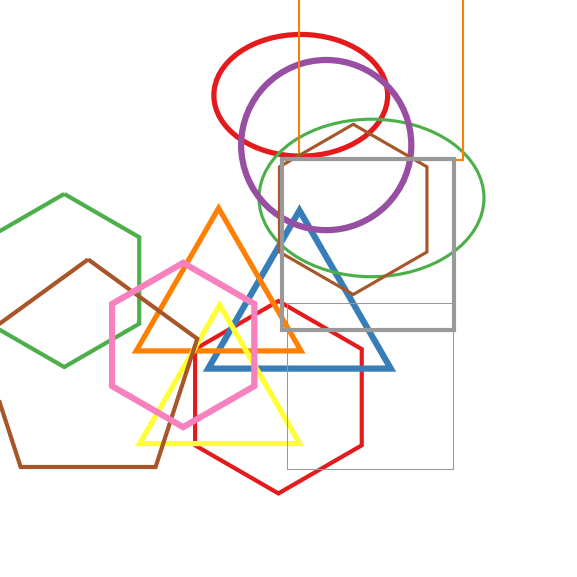[{"shape": "hexagon", "thickness": 2, "radius": 0.83, "center": [0.482, 0.311]}, {"shape": "oval", "thickness": 2.5, "radius": 0.75, "center": [0.521, 0.834]}, {"shape": "triangle", "thickness": 3, "radius": 0.91, "center": [0.519, 0.452]}, {"shape": "hexagon", "thickness": 2, "radius": 0.75, "center": [0.111, 0.513]}, {"shape": "oval", "thickness": 1.5, "radius": 0.97, "center": [0.643, 0.656]}, {"shape": "circle", "thickness": 3, "radius": 0.74, "center": [0.565, 0.748]}, {"shape": "square", "thickness": 1, "radius": 0.71, "center": [0.66, 0.863]}, {"shape": "triangle", "thickness": 2.5, "radius": 0.82, "center": [0.379, 0.474]}, {"shape": "triangle", "thickness": 2.5, "radius": 0.8, "center": [0.38, 0.311]}, {"shape": "pentagon", "thickness": 2, "radius": 0.99, "center": [0.153, 0.351]}, {"shape": "hexagon", "thickness": 1.5, "radius": 0.74, "center": [0.612, 0.637]}, {"shape": "hexagon", "thickness": 3, "radius": 0.71, "center": [0.317, 0.402]}, {"shape": "square", "thickness": 2, "radius": 0.74, "center": [0.637, 0.576]}, {"shape": "square", "thickness": 0.5, "radius": 0.72, "center": [0.64, 0.331]}]